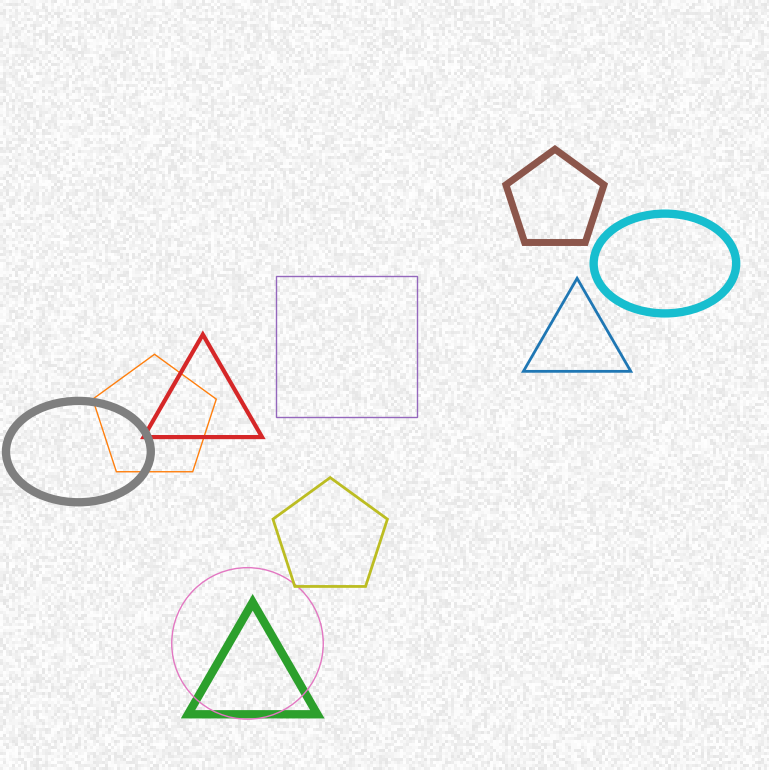[{"shape": "triangle", "thickness": 1, "radius": 0.4, "center": [0.749, 0.558]}, {"shape": "pentagon", "thickness": 0.5, "radius": 0.42, "center": [0.201, 0.456]}, {"shape": "triangle", "thickness": 3, "radius": 0.48, "center": [0.328, 0.121]}, {"shape": "triangle", "thickness": 1.5, "radius": 0.44, "center": [0.263, 0.477]}, {"shape": "square", "thickness": 0.5, "radius": 0.46, "center": [0.45, 0.55]}, {"shape": "pentagon", "thickness": 2.5, "radius": 0.33, "center": [0.721, 0.739]}, {"shape": "circle", "thickness": 0.5, "radius": 0.49, "center": [0.321, 0.164]}, {"shape": "oval", "thickness": 3, "radius": 0.47, "center": [0.102, 0.414]}, {"shape": "pentagon", "thickness": 1, "radius": 0.39, "center": [0.429, 0.302]}, {"shape": "oval", "thickness": 3, "radius": 0.46, "center": [0.864, 0.658]}]